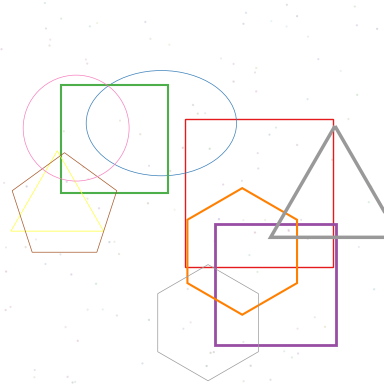[{"shape": "square", "thickness": 1, "radius": 0.96, "center": [0.673, 0.498]}, {"shape": "oval", "thickness": 0.5, "radius": 0.98, "center": [0.419, 0.68]}, {"shape": "square", "thickness": 1.5, "radius": 0.7, "center": [0.298, 0.639]}, {"shape": "square", "thickness": 2, "radius": 0.79, "center": [0.716, 0.261]}, {"shape": "hexagon", "thickness": 1.5, "radius": 0.82, "center": [0.629, 0.347]}, {"shape": "triangle", "thickness": 0.5, "radius": 0.7, "center": [0.149, 0.469]}, {"shape": "pentagon", "thickness": 0.5, "radius": 0.71, "center": [0.168, 0.46]}, {"shape": "circle", "thickness": 0.5, "radius": 0.69, "center": [0.198, 0.667]}, {"shape": "hexagon", "thickness": 0.5, "radius": 0.75, "center": [0.54, 0.162]}, {"shape": "triangle", "thickness": 2.5, "radius": 0.96, "center": [0.87, 0.48]}]